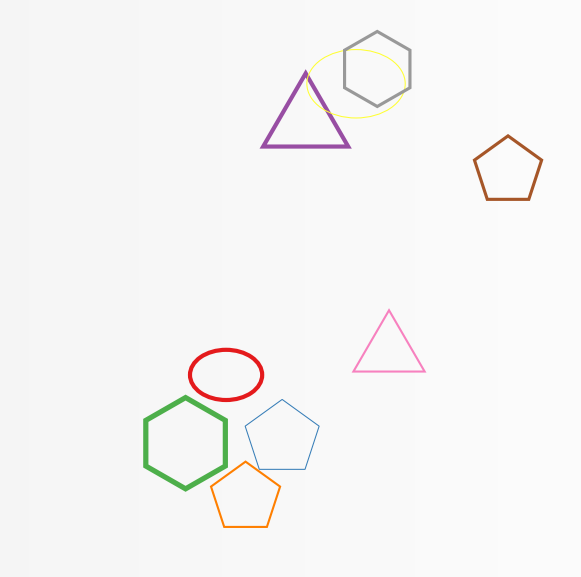[{"shape": "oval", "thickness": 2, "radius": 0.31, "center": [0.389, 0.35]}, {"shape": "pentagon", "thickness": 0.5, "radius": 0.33, "center": [0.485, 0.241]}, {"shape": "hexagon", "thickness": 2.5, "radius": 0.39, "center": [0.319, 0.232]}, {"shape": "triangle", "thickness": 2, "radius": 0.42, "center": [0.526, 0.788]}, {"shape": "pentagon", "thickness": 1, "radius": 0.31, "center": [0.422, 0.137]}, {"shape": "oval", "thickness": 0.5, "radius": 0.42, "center": [0.613, 0.854]}, {"shape": "pentagon", "thickness": 1.5, "radius": 0.3, "center": [0.874, 0.703]}, {"shape": "triangle", "thickness": 1, "radius": 0.35, "center": [0.669, 0.391]}, {"shape": "hexagon", "thickness": 1.5, "radius": 0.32, "center": [0.649, 0.88]}]